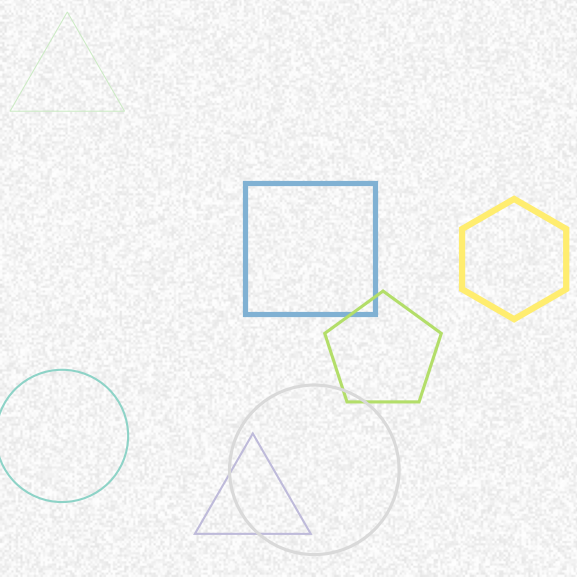[{"shape": "circle", "thickness": 1, "radius": 0.57, "center": [0.107, 0.244]}, {"shape": "triangle", "thickness": 1, "radius": 0.58, "center": [0.438, 0.133]}, {"shape": "square", "thickness": 2.5, "radius": 0.56, "center": [0.537, 0.569]}, {"shape": "pentagon", "thickness": 1.5, "radius": 0.53, "center": [0.663, 0.389]}, {"shape": "circle", "thickness": 1.5, "radius": 0.73, "center": [0.544, 0.186]}, {"shape": "triangle", "thickness": 0.5, "radius": 0.57, "center": [0.117, 0.864]}, {"shape": "hexagon", "thickness": 3, "radius": 0.52, "center": [0.89, 0.551]}]